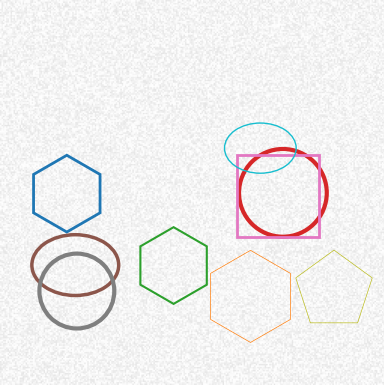[{"shape": "hexagon", "thickness": 2, "radius": 0.5, "center": [0.174, 0.497]}, {"shape": "hexagon", "thickness": 0.5, "radius": 0.6, "center": [0.651, 0.23]}, {"shape": "hexagon", "thickness": 1.5, "radius": 0.5, "center": [0.451, 0.31]}, {"shape": "circle", "thickness": 3, "radius": 0.57, "center": [0.735, 0.499]}, {"shape": "oval", "thickness": 2.5, "radius": 0.56, "center": [0.196, 0.311]}, {"shape": "square", "thickness": 2, "radius": 0.53, "center": [0.721, 0.491]}, {"shape": "circle", "thickness": 3, "radius": 0.49, "center": [0.2, 0.244]}, {"shape": "pentagon", "thickness": 0.5, "radius": 0.52, "center": [0.868, 0.246]}, {"shape": "oval", "thickness": 1, "radius": 0.47, "center": [0.676, 0.615]}]